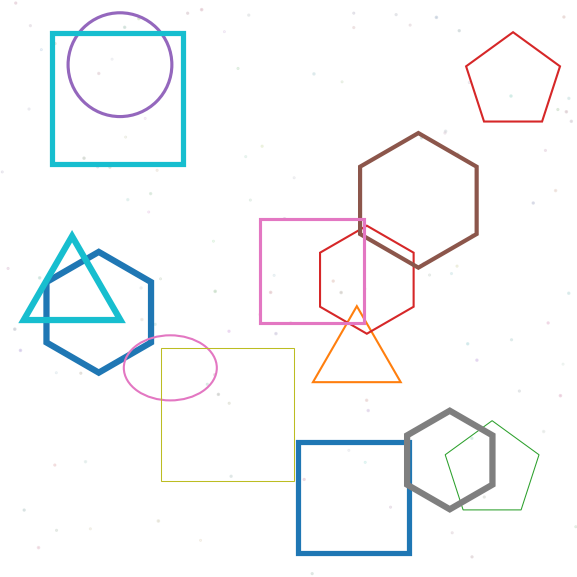[{"shape": "square", "thickness": 2.5, "radius": 0.48, "center": [0.613, 0.137]}, {"shape": "hexagon", "thickness": 3, "radius": 0.52, "center": [0.171, 0.458]}, {"shape": "triangle", "thickness": 1, "radius": 0.44, "center": [0.618, 0.381]}, {"shape": "pentagon", "thickness": 0.5, "radius": 0.43, "center": [0.852, 0.185]}, {"shape": "pentagon", "thickness": 1, "radius": 0.43, "center": [0.888, 0.858]}, {"shape": "hexagon", "thickness": 1, "radius": 0.47, "center": [0.635, 0.515]}, {"shape": "circle", "thickness": 1.5, "radius": 0.45, "center": [0.208, 0.887]}, {"shape": "hexagon", "thickness": 2, "radius": 0.58, "center": [0.724, 0.652]}, {"shape": "oval", "thickness": 1, "radius": 0.4, "center": [0.295, 0.362]}, {"shape": "square", "thickness": 1.5, "radius": 0.45, "center": [0.54, 0.53]}, {"shape": "hexagon", "thickness": 3, "radius": 0.43, "center": [0.779, 0.203]}, {"shape": "square", "thickness": 0.5, "radius": 0.57, "center": [0.394, 0.281]}, {"shape": "triangle", "thickness": 3, "radius": 0.48, "center": [0.125, 0.493]}, {"shape": "square", "thickness": 2.5, "radius": 0.57, "center": [0.203, 0.828]}]